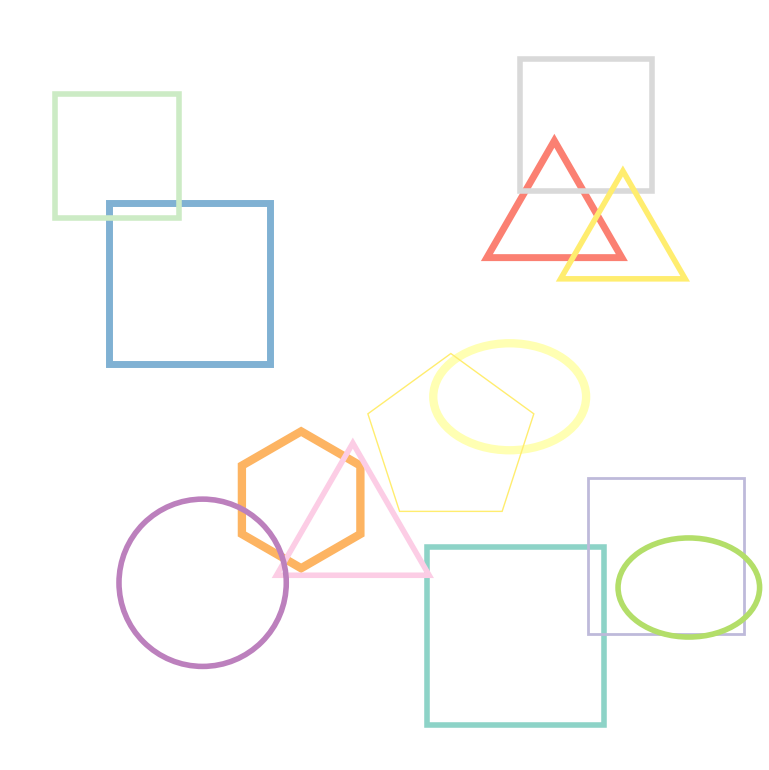[{"shape": "square", "thickness": 2, "radius": 0.58, "center": [0.669, 0.174]}, {"shape": "oval", "thickness": 3, "radius": 0.5, "center": [0.662, 0.485]}, {"shape": "square", "thickness": 1, "radius": 0.51, "center": [0.865, 0.278]}, {"shape": "triangle", "thickness": 2.5, "radius": 0.51, "center": [0.72, 0.716]}, {"shape": "square", "thickness": 2.5, "radius": 0.52, "center": [0.246, 0.631]}, {"shape": "hexagon", "thickness": 3, "radius": 0.44, "center": [0.391, 0.351]}, {"shape": "oval", "thickness": 2, "radius": 0.46, "center": [0.895, 0.237]}, {"shape": "triangle", "thickness": 2, "radius": 0.57, "center": [0.458, 0.31]}, {"shape": "square", "thickness": 2, "radius": 0.43, "center": [0.761, 0.838]}, {"shape": "circle", "thickness": 2, "radius": 0.54, "center": [0.263, 0.243]}, {"shape": "square", "thickness": 2, "radius": 0.4, "center": [0.152, 0.797]}, {"shape": "triangle", "thickness": 2, "radius": 0.47, "center": [0.809, 0.685]}, {"shape": "pentagon", "thickness": 0.5, "radius": 0.57, "center": [0.586, 0.428]}]